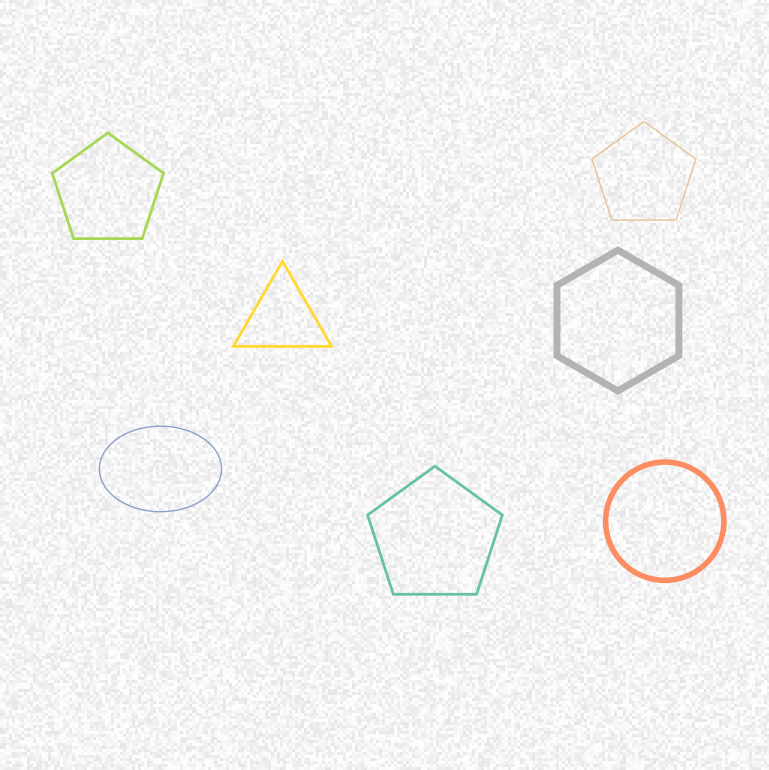[{"shape": "pentagon", "thickness": 1, "radius": 0.46, "center": [0.565, 0.303]}, {"shape": "circle", "thickness": 2, "radius": 0.38, "center": [0.863, 0.323]}, {"shape": "oval", "thickness": 0.5, "radius": 0.4, "center": [0.208, 0.391]}, {"shape": "pentagon", "thickness": 1, "radius": 0.38, "center": [0.14, 0.752]}, {"shape": "triangle", "thickness": 1, "radius": 0.37, "center": [0.367, 0.587]}, {"shape": "pentagon", "thickness": 0.5, "radius": 0.35, "center": [0.836, 0.771]}, {"shape": "hexagon", "thickness": 2.5, "radius": 0.46, "center": [0.802, 0.584]}]